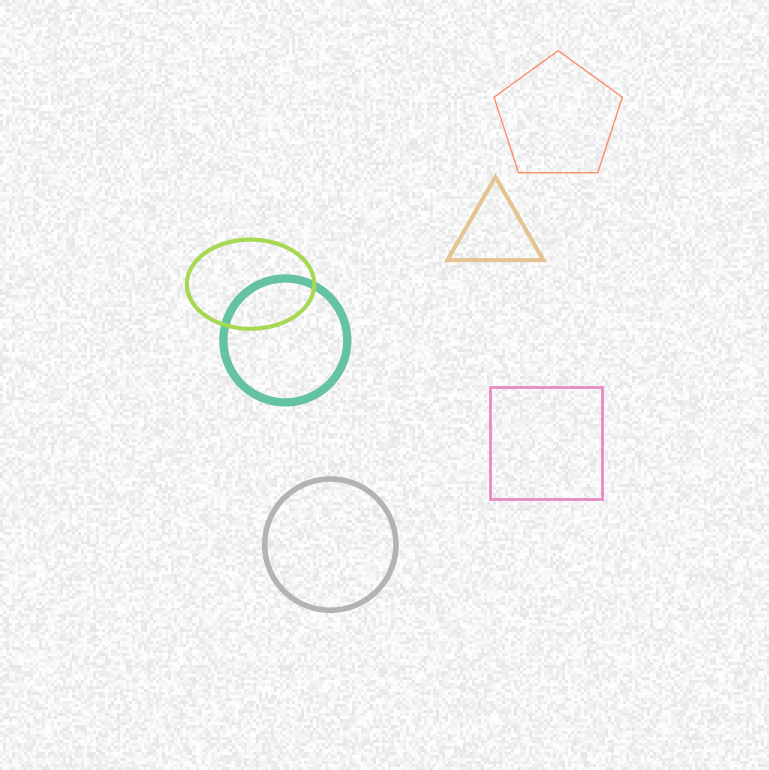[{"shape": "circle", "thickness": 3, "radius": 0.4, "center": [0.371, 0.558]}, {"shape": "pentagon", "thickness": 0.5, "radius": 0.44, "center": [0.725, 0.847]}, {"shape": "square", "thickness": 1, "radius": 0.37, "center": [0.709, 0.425]}, {"shape": "oval", "thickness": 1.5, "radius": 0.41, "center": [0.325, 0.631]}, {"shape": "triangle", "thickness": 1.5, "radius": 0.36, "center": [0.643, 0.698]}, {"shape": "circle", "thickness": 2, "radius": 0.43, "center": [0.429, 0.293]}]